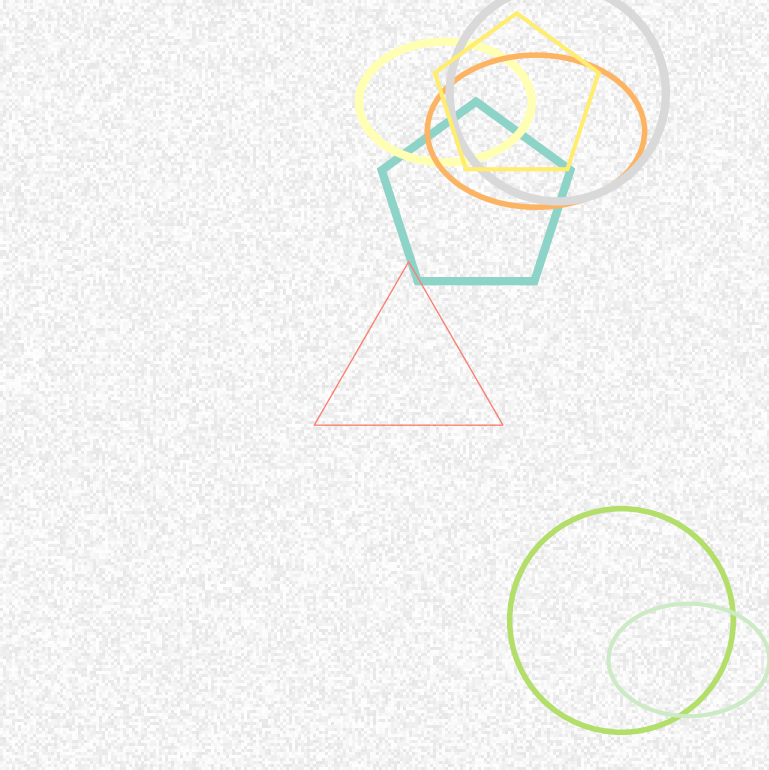[{"shape": "pentagon", "thickness": 3, "radius": 0.64, "center": [0.618, 0.739]}, {"shape": "oval", "thickness": 3, "radius": 0.56, "center": [0.578, 0.867]}, {"shape": "triangle", "thickness": 0.5, "radius": 0.71, "center": [0.531, 0.519]}, {"shape": "oval", "thickness": 2, "radius": 0.71, "center": [0.696, 0.83]}, {"shape": "circle", "thickness": 2, "radius": 0.73, "center": [0.807, 0.194]}, {"shape": "circle", "thickness": 3, "radius": 0.7, "center": [0.724, 0.879]}, {"shape": "oval", "thickness": 1.5, "radius": 0.52, "center": [0.895, 0.143]}, {"shape": "pentagon", "thickness": 1.5, "radius": 0.56, "center": [0.671, 0.871]}]